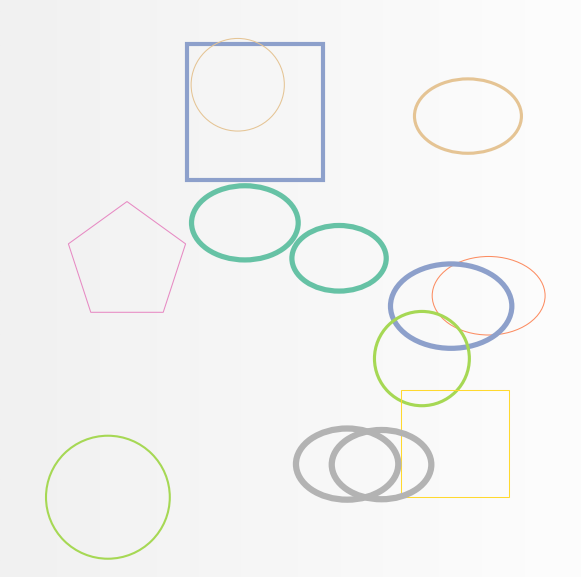[{"shape": "oval", "thickness": 2.5, "radius": 0.41, "center": [0.583, 0.552]}, {"shape": "oval", "thickness": 2.5, "radius": 0.46, "center": [0.421, 0.613]}, {"shape": "oval", "thickness": 0.5, "radius": 0.49, "center": [0.841, 0.487]}, {"shape": "oval", "thickness": 2.5, "radius": 0.52, "center": [0.776, 0.469]}, {"shape": "square", "thickness": 2, "radius": 0.59, "center": [0.438, 0.805]}, {"shape": "pentagon", "thickness": 0.5, "radius": 0.53, "center": [0.218, 0.544]}, {"shape": "circle", "thickness": 1.5, "radius": 0.41, "center": [0.726, 0.378]}, {"shape": "circle", "thickness": 1, "radius": 0.53, "center": [0.186, 0.138]}, {"shape": "square", "thickness": 0.5, "radius": 0.47, "center": [0.783, 0.232]}, {"shape": "circle", "thickness": 0.5, "radius": 0.4, "center": [0.409, 0.852]}, {"shape": "oval", "thickness": 1.5, "radius": 0.46, "center": [0.805, 0.798]}, {"shape": "oval", "thickness": 3, "radius": 0.44, "center": [0.597, 0.196]}, {"shape": "oval", "thickness": 3, "radius": 0.43, "center": [0.656, 0.195]}]